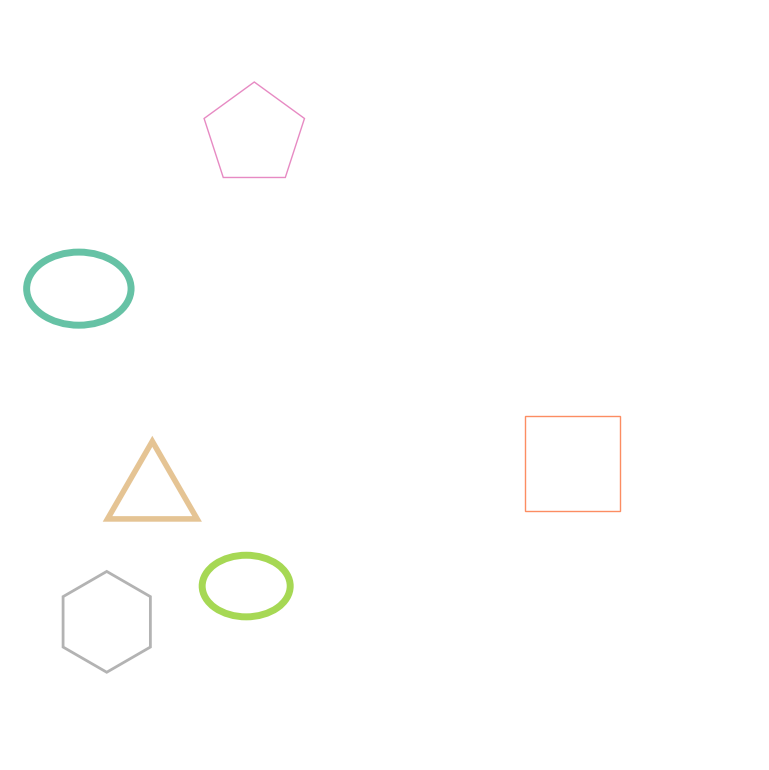[{"shape": "oval", "thickness": 2.5, "radius": 0.34, "center": [0.102, 0.625]}, {"shape": "square", "thickness": 0.5, "radius": 0.31, "center": [0.744, 0.398]}, {"shape": "pentagon", "thickness": 0.5, "radius": 0.34, "center": [0.33, 0.825]}, {"shape": "oval", "thickness": 2.5, "radius": 0.29, "center": [0.32, 0.239]}, {"shape": "triangle", "thickness": 2, "radius": 0.34, "center": [0.198, 0.36]}, {"shape": "hexagon", "thickness": 1, "radius": 0.33, "center": [0.139, 0.192]}]